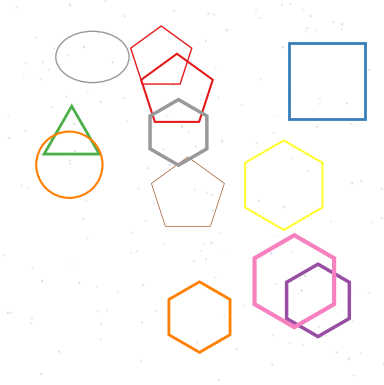[{"shape": "pentagon", "thickness": 1.5, "radius": 0.49, "center": [0.46, 0.763]}, {"shape": "pentagon", "thickness": 1, "radius": 0.42, "center": [0.419, 0.849]}, {"shape": "square", "thickness": 2, "radius": 0.49, "center": [0.85, 0.79]}, {"shape": "triangle", "thickness": 2, "radius": 0.41, "center": [0.186, 0.641]}, {"shape": "hexagon", "thickness": 2.5, "radius": 0.47, "center": [0.826, 0.22]}, {"shape": "circle", "thickness": 1.5, "radius": 0.43, "center": [0.18, 0.572]}, {"shape": "hexagon", "thickness": 2, "radius": 0.46, "center": [0.518, 0.176]}, {"shape": "hexagon", "thickness": 1.5, "radius": 0.58, "center": [0.737, 0.519]}, {"shape": "pentagon", "thickness": 0.5, "radius": 0.5, "center": [0.488, 0.493]}, {"shape": "hexagon", "thickness": 3, "radius": 0.6, "center": [0.765, 0.27]}, {"shape": "oval", "thickness": 1, "radius": 0.48, "center": [0.24, 0.852]}, {"shape": "hexagon", "thickness": 2.5, "radius": 0.43, "center": [0.464, 0.656]}]